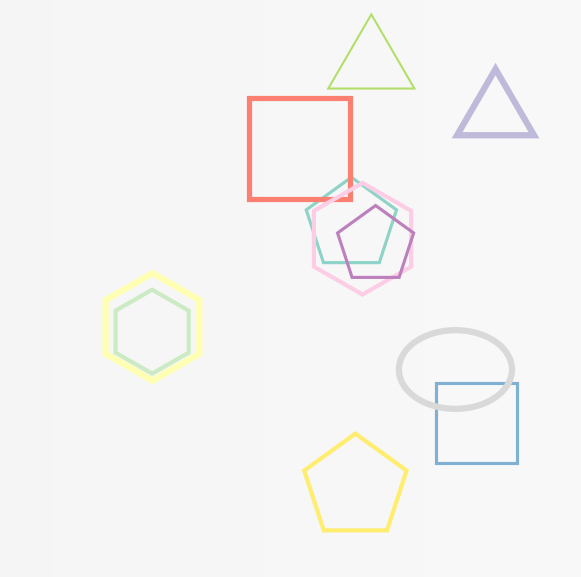[{"shape": "pentagon", "thickness": 1.5, "radius": 0.41, "center": [0.605, 0.61]}, {"shape": "hexagon", "thickness": 3, "radius": 0.47, "center": [0.262, 0.433]}, {"shape": "triangle", "thickness": 3, "radius": 0.38, "center": [0.853, 0.803]}, {"shape": "square", "thickness": 2.5, "radius": 0.43, "center": [0.516, 0.742]}, {"shape": "square", "thickness": 1.5, "radius": 0.35, "center": [0.82, 0.266]}, {"shape": "triangle", "thickness": 1, "radius": 0.43, "center": [0.639, 0.889]}, {"shape": "hexagon", "thickness": 2, "radius": 0.48, "center": [0.624, 0.586]}, {"shape": "oval", "thickness": 3, "radius": 0.49, "center": [0.784, 0.359]}, {"shape": "pentagon", "thickness": 1.5, "radius": 0.34, "center": [0.646, 0.574]}, {"shape": "hexagon", "thickness": 2, "radius": 0.36, "center": [0.262, 0.425]}, {"shape": "pentagon", "thickness": 2, "radius": 0.46, "center": [0.611, 0.156]}]